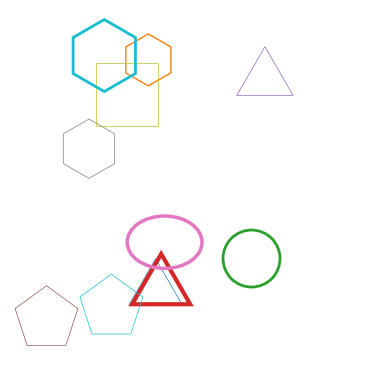[{"shape": "triangle", "thickness": 0.5, "radius": 0.4, "center": [0.404, 0.247]}, {"shape": "hexagon", "thickness": 1, "radius": 0.34, "center": [0.385, 0.844]}, {"shape": "circle", "thickness": 2, "radius": 0.37, "center": [0.653, 0.328]}, {"shape": "triangle", "thickness": 3, "radius": 0.44, "center": [0.419, 0.253]}, {"shape": "triangle", "thickness": 0.5, "radius": 0.42, "center": [0.688, 0.794]}, {"shape": "pentagon", "thickness": 0.5, "radius": 0.43, "center": [0.121, 0.172]}, {"shape": "oval", "thickness": 2.5, "radius": 0.49, "center": [0.428, 0.371]}, {"shape": "hexagon", "thickness": 0.5, "radius": 0.39, "center": [0.231, 0.614]}, {"shape": "square", "thickness": 0.5, "radius": 0.41, "center": [0.33, 0.754]}, {"shape": "pentagon", "thickness": 0.5, "radius": 0.43, "center": [0.289, 0.202]}, {"shape": "hexagon", "thickness": 2, "radius": 0.47, "center": [0.271, 0.856]}]